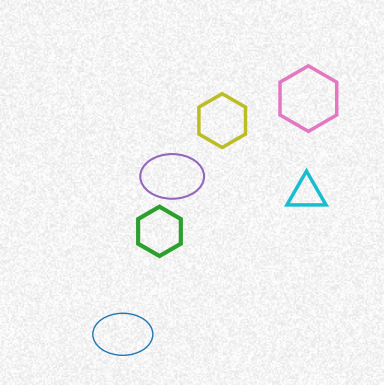[{"shape": "oval", "thickness": 1, "radius": 0.39, "center": [0.319, 0.132]}, {"shape": "hexagon", "thickness": 3, "radius": 0.32, "center": [0.414, 0.399]}, {"shape": "oval", "thickness": 1.5, "radius": 0.41, "center": [0.447, 0.542]}, {"shape": "hexagon", "thickness": 2.5, "radius": 0.43, "center": [0.801, 0.744]}, {"shape": "hexagon", "thickness": 2.5, "radius": 0.35, "center": [0.577, 0.687]}, {"shape": "triangle", "thickness": 2.5, "radius": 0.29, "center": [0.796, 0.497]}]